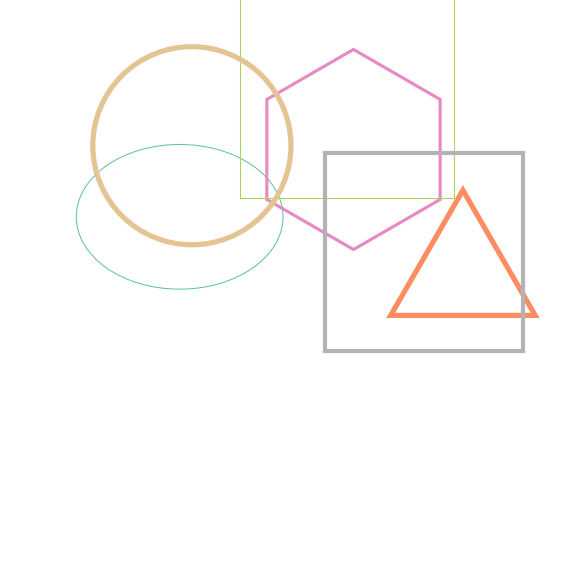[{"shape": "oval", "thickness": 0.5, "radius": 0.9, "center": [0.311, 0.624]}, {"shape": "triangle", "thickness": 2.5, "radius": 0.72, "center": [0.802, 0.525]}, {"shape": "hexagon", "thickness": 1.5, "radius": 0.87, "center": [0.612, 0.74]}, {"shape": "square", "thickness": 0.5, "radius": 0.93, "center": [0.601, 0.841]}, {"shape": "circle", "thickness": 2.5, "radius": 0.86, "center": [0.332, 0.747]}, {"shape": "square", "thickness": 2, "radius": 0.86, "center": [0.734, 0.562]}]